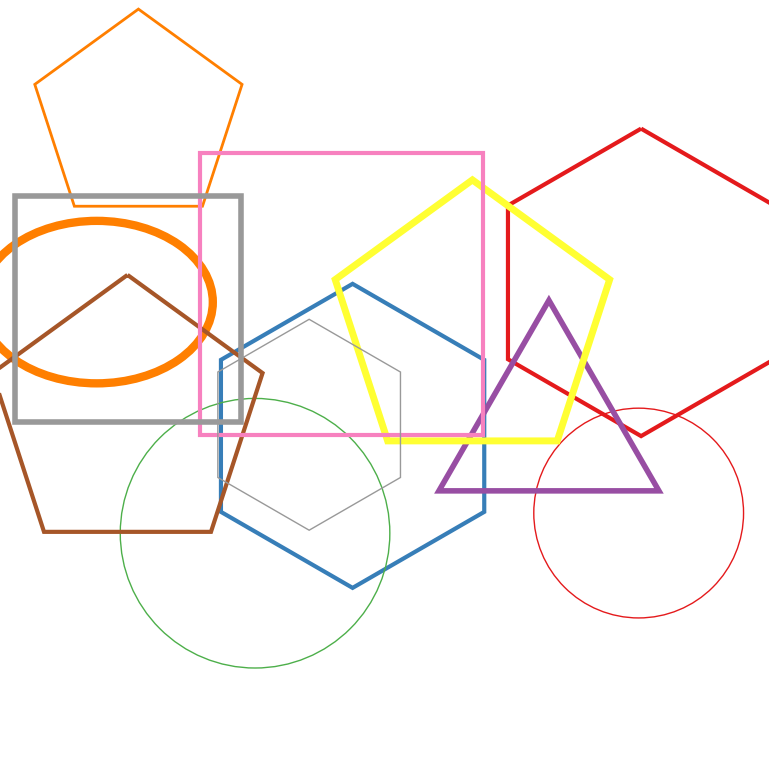[{"shape": "hexagon", "thickness": 1.5, "radius": 1.0, "center": [0.833, 0.633]}, {"shape": "circle", "thickness": 0.5, "radius": 0.68, "center": [0.829, 0.334]}, {"shape": "hexagon", "thickness": 1.5, "radius": 0.99, "center": [0.458, 0.434]}, {"shape": "circle", "thickness": 0.5, "radius": 0.88, "center": [0.331, 0.308]}, {"shape": "triangle", "thickness": 2, "radius": 0.82, "center": [0.713, 0.445]}, {"shape": "pentagon", "thickness": 1, "radius": 0.71, "center": [0.18, 0.847]}, {"shape": "oval", "thickness": 3, "radius": 0.75, "center": [0.126, 0.608]}, {"shape": "pentagon", "thickness": 2.5, "radius": 0.94, "center": [0.614, 0.579]}, {"shape": "pentagon", "thickness": 1.5, "radius": 0.92, "center": [0.166, 0.459]}, {"shape": "square", "thickness": 1.5, "radius": 0.92, "center": [0.443, 0.618]}, {"shape": "square", "thickness": 2, "radius": 0.73, "center": [0.166, 0.599]}, {"shape": "hexagon", "thickness": 0.5, "radius": 0.68, "center": [0.401, 0.448]}]